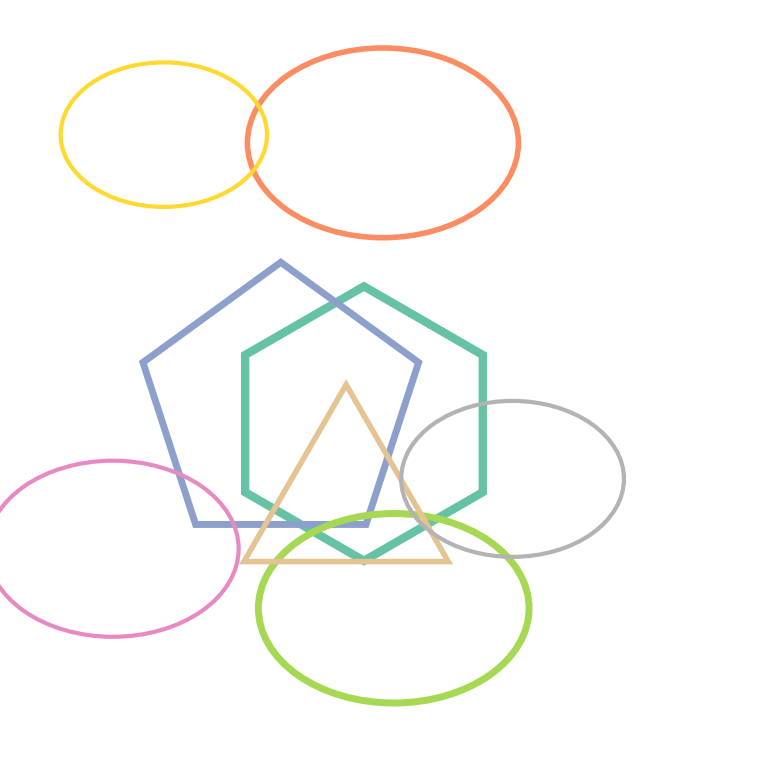[{"shape": "hexagon", "thickness": 3, "radius": 0.89, "center": [0.473, 0.45]}, {"shape": "oval", "thickness": 2, "radius": 0.88, "center": [0.497, 0.814]}, {"shape": "pentagon", "thickness": 2.5, "radius": 0.94, "center": [0.365, 0.471]}, {"shape": "oval", "thickness": 1.5, "radius": 0.82, "center": [0.147, 0.287]}, {"shape": "oval", "thickness": 2.5, "radius": 0.88, "center": [0.511, 0.21]}, {"shape": "oval", "thickness": 1.5, "radius": 0.67, "center": [0.213, 0.825]}, {"shape": "triangle", "thickness": 2, "radius": 0.77, "center": [0.45, 0.347]}, {"shape": "oval", "thickness": 1.5, "radius": 0.72, "center": [0.666, 0.378]}]